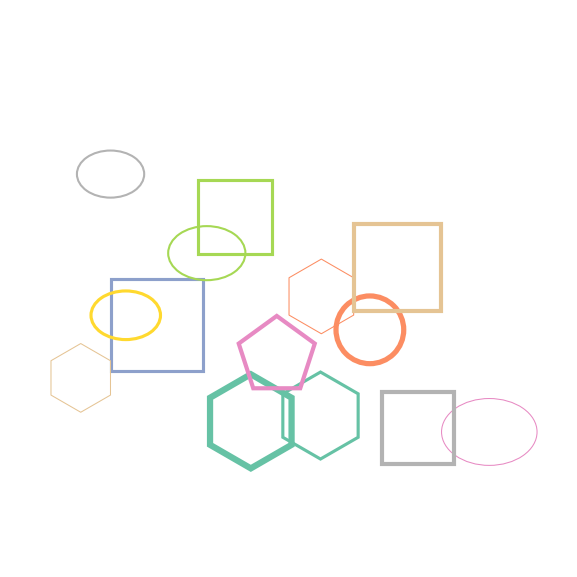[{"shape": "hexagon", "thickness": 1.5, "radius": 0.38, "center": [0.555, 0.28]}, {"shape": "hexagon", "thickness": 3, "radius": 0.41, "center": [0.434, 0.27]}, {"shape": "circle", "thickness": 2.5, "radius": 0.29, "center": [0.64, 0.428]}, {"shape": "hexagon", "thickness": 0.5, "radius": 0.32, "center": [0.556, 0.486]}, {"shape": "square", "thickness": 1.5, "radius": 0.4, "center": [0.272, 0.437]}, {"shape": "pentagon", "thickness": 2, "radius": 0.35, "center": [0.479, 0.383]}, {"shape": "oval", "thickness": 0.5, "radius": 0.41, "center": [0.847, 0.251]}, {"shape": "square", "thickness": 1.5, "radius": 0.32, "center": [0.407, 0.623]}, {"shape": "oval", "thickness": 1, "radius": 0.33, "center": [0.358, 0.561]}, {"shape": "oval", "thickness": 1.5, "radius": 0.3, "center": [0.218, 0.453]}, {"shape": "square", "thickness": 2, "radius": 0.38, "center": [0.688, 0.536]}, {"shape": "hexagon", "thickness": 0.5, "radius": 0.3, "center": [0.14, 0.345]}, {"shape": "square", "thickness": 2, "radius": 0.31, "center": [0.724, 0.258]}, {"shape": "oval", "thickness": 1, "radius": 0.29, "center": [0.191, 0.698]}]